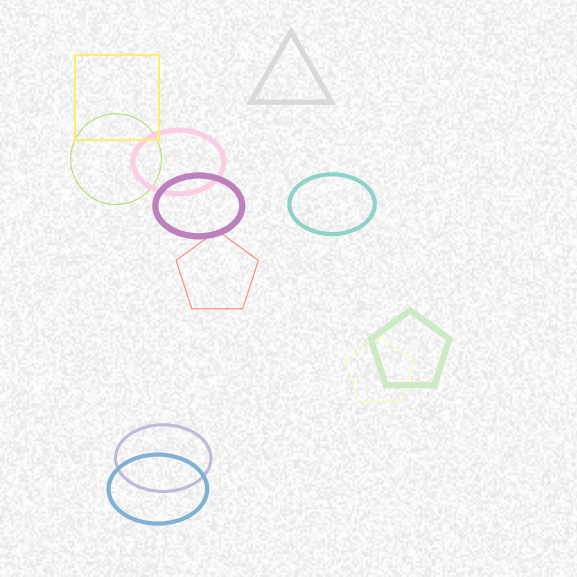[{"shape": "oval", "thickness": 2, "radius": 0.37, "center": [0.575, 0.646]}, {"shape": "pentagon", "thickness": 0.5, "radius": 0.31, "center": [0.658, 0.355]}, {"shape": "oval", "thickness": 1.5, "radius": 0.41, "center": [0.283, 0.206]}, {"shape": "pentagon", "thickness": 0.5, "radius": 0.37, "center": [0.376, 0.525]}, {"shape": "oval", "thickness": 2, "radius": 0.43, "center": [0.273, 0.152]}, {"shape": "circle", "thickness": 0.5, "radius": 0.39, "center": [0.201, 0.724]}, {"shape": "oval", "thickness": 2.5, "radius": 0.39, "center": [0.309, 0.719]}, {"shape": "triangle", "thickness": 2.5, "radius": 0.41, "center": [0.504, 0.863]}, {"shape": "oval", "thickness": 3, "radius": 0.38, "center": [0.344, 0.643]}, {"shape": "pentagon", "thickness": 3, "radius": 0.36, "center": [0.71, 0.39]}, {"shape": "square", "thickness": 1, "radius": 0.37, "center": [0.202, 0.831]}]